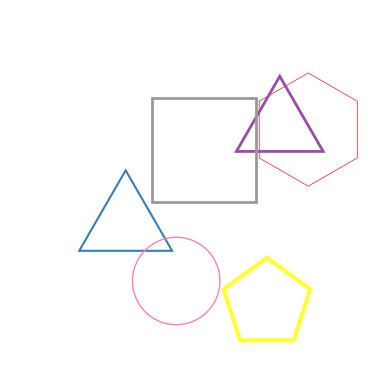[{"shape": "hexagon", "thickness": 0.5, "radius": 0.74, "center": [0.801, 0.663]}, {"shape": "triangle", "thickness": 1.5, "radius": 0.7, "center": [0.326, 0.418]}, {"shape": "triangle", "thickness": 2, "radius": 0.65, "center": [0.727, 0.672]}, {"shape": "pentagon", "thickness": 3, "radius": 0.59, "center": [0.693, 0.212]}, {"shape": "circle", "thickness": 1, "radius": 0.57, "center": [0.458, 0.27]}, {"shape": "square", "thickness": 2, "radius": 0.68, "center": [0.529, 0.611]}]